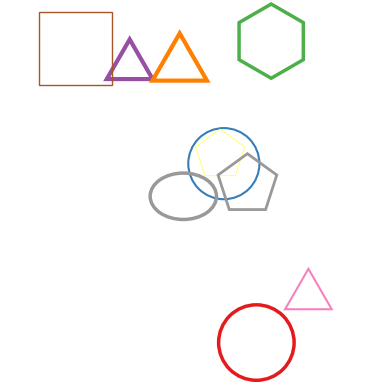[{"shape": "circle", "thickness": 2.5, "radius": 0.49, "center": [0.666, 0.11]}, {"shape": "circle", "thickness": 1.5, "radius": 0.46, "center": [0.581, 0.575]}, {"shape": "hexagon", "thickness": 2.5, "radius": 0.48, "center": [0.704, 0.893]}, {"shape": "triangle", "thickness": 3, "radius": 0.34, "center": [0.337, 0.829]}, {"shape": "triangle", "thickness": 3, "radius": 0.41, "center": [0.467, 0.832]}, {"shape": "pentagon", "thickness": 0.5, "radius": 0.34, "center": [0.572, 0.598]}, {"shape": "square", "thickness": 1, "radius": 0.47, "center": [0.196, 0.874]}, {"shape": "triangle", "thickness": 1.5, "radius": 0.35, "center": [0.801, 0.232]}, {"shape": "pentagon", "thickness": 2, "radius": 0.4, "center": [0.643, 0.521]}, {"shape": "oval", "thickness": 2.5, "radius": 0.43, "center": [0.476, 0.49]}]